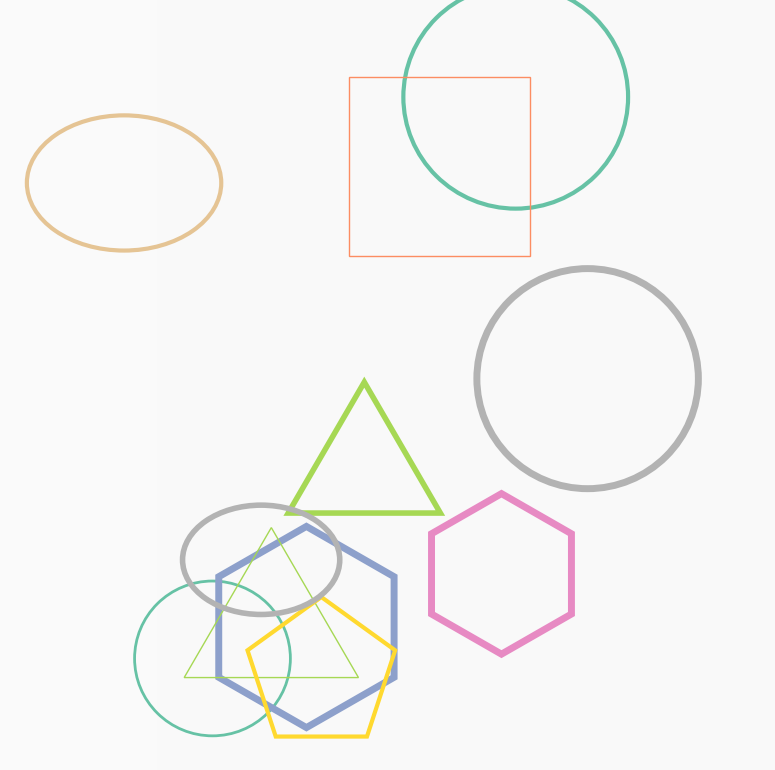[{"shape": "circle", "thickness": 1.5, "radius": 0.72, "center": [0.665, 0.874]}, {"shape": "circle", "thickness": 1, "radius": 0.5, "center": [0.274, 0.145]}, {"shape": "square", "thickness": 0.5, "radius": 0.58, "center": [0.567, 0.783]}, {"shape": "hexagon", "thickness": 2.5, "radius": 0.65, "center": [0.395, 0.186]}, {"shape": "hexagon", "thickness": 2.5, "radius": 0.52, "center": [0.647, 0.255]}, {"shape": "triangle", "thickness": 0.5, "radius": 0.65, "center": [0.35, 0.185]}, {"shape": "triangle", "thickness": 2, "radius": 0.57, "center": [0.47, 0.39]}, {"shape": "pentagon", "thickness": 1.5, "radius": 0.5, "center": [0.415, 0.124]}, {"shape": "oval", "thickness": 1.5, "radius": 0.63, "center": [0.16, 0.762]}, {"shape": "circle", "thickness": 2.5, "radius": 0.71, "center": [0.758, 0.508]}, {"shape": "oval", "thickness": 2, "radius": 0.51, "center": [0.337, 0.273]}]